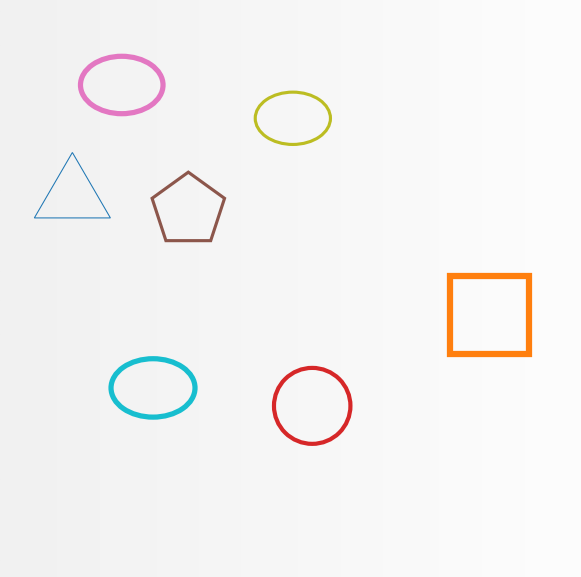[{"shape": "triangle", "thickness": 0.5, "radius": 0.38, "center": [0.125, 0.66]}, {"shape": "square", "thickness": 3, "radius": 0.34, "center": [0.843, 0.454]}, {"shape": "circle", "thickness": 2, "radius": 0.33, "center": [0.537, 0.296]}, {"shape": "pentagon", "thickness": 1.5, "radius": 0.33, "center": [0.324, 0.635]}, {"shape": "oval", "thickness": 2.5, "radius": 0.36, "center": [0.209, 0.852]}, {"shape": "oval", "thickness": 1.5, "radius": 0.32, "center": [0.504, 0.794]}, {"shape": "oval", "thickness": 2.5, "radius": 0.36, "center": [0.263, 0.327]}]